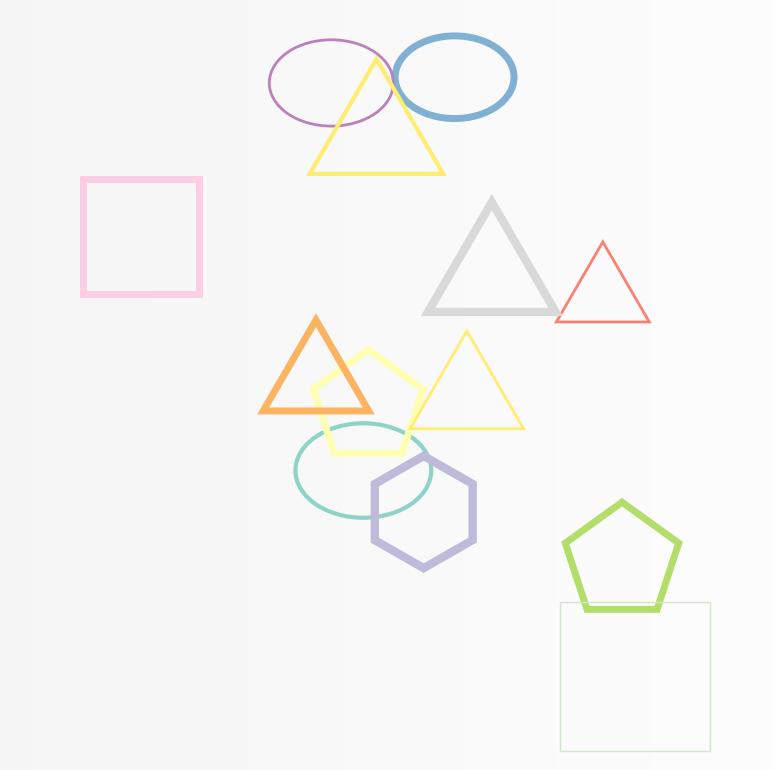[{"shape": "oval", "thickness": 1.5, "radius": 0.44, "center": [0.469, 0.389]}, {"shape": "pentagon", "thickness": 2.5, "radius": 0.37, "center": [0.475, 0.471]}, {"shape": "hexagon", "thickness": 3, "radius": 0.36, "center": [0.547, 0.335]}, {"shape": "triangle", "thickness": 1, "radius": 0.35, "center": [0.778, 0.616]}, {"shape": "oval", "thickness": 2.5, "radius": 0.38, "center": [0.587, 0.9]}, {"shape": "triangle", "thickness": 2.5, "radius": 0.39, "center": [0.408, 0.506]}, {"shape": "pentagon", "thickness": 2.5, "radius": 0.38, "center": [0.803, 0.271]}, {"shape": "square", "thickness": 2.5, "radius": 0.38, "center": [0.182, 0.693]}, {"shape": "triangle", "thickness": 3, "radius": 0.48, "center": [0.635, 0.642]}, {"shape": "oval", "thickness": 1, "radius": 0.4, "center": [0.428, 0.892]}, {"shape": "square", "thickness": 0.5, "radius": 0.48, "center": [0.819, 0.121]}, {"shape": "triangle", "thickness": 1, "radius": 0.42, "center": [0.602, 0.485]}, {"shape": "triangle", "thickness": 1.5, "radius": 0.5, "center": [0.486, 0.824]}]